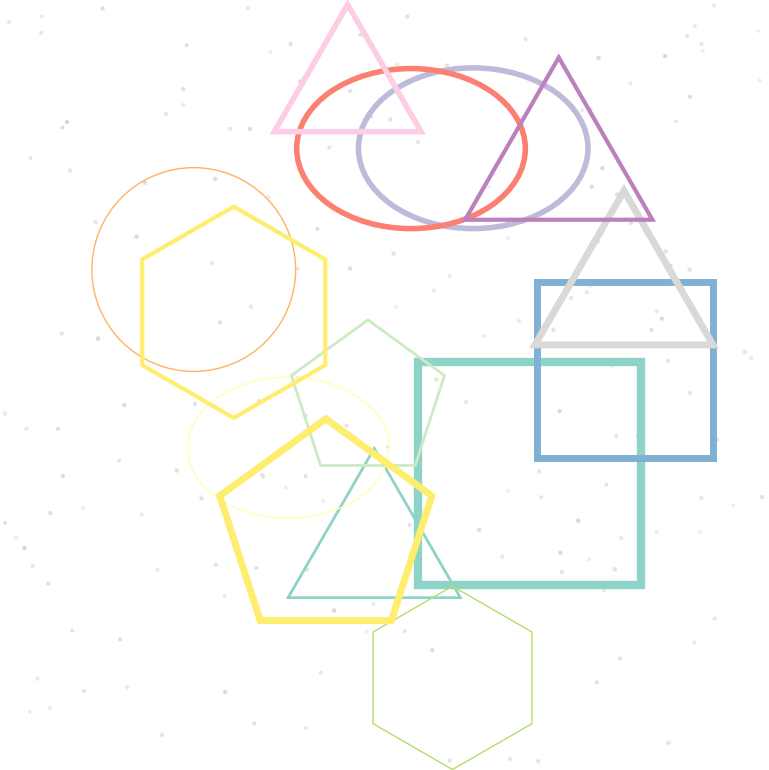[{"shape": "triangle", "thickness": 1, "radius": 0.65, "center": [0.486, 0.288]}, {"shape": "square", "thickness": 3, "radius": 0.72, "center": [0.687, 0.385]}, {"shape": "oval", "thickness": 0.5, "radius": 0.65, "center": [0.374, 0.419]}, {"shape": "oval", "thickness": 2, "radius": 0.75, "center": [0.615, 0.807]}, {"shape": "oval", "thickness": 2, "radius": 0.74, "center": [0.534, 0.807]}, {"shape": "square", "thickness": 2.5, "radius": 0.57, "center": [0.812, 0.519]}, {"shape": "circle", "thickness": 0.5, "radius": 0.66, "center": [0.252, 0.65]}, {"shape": "hexagon", "thickness": 0.5, "radius": 0.6, "center": [0.588, 0.12]}, {"shape": "triangle", "thickness": 2, "radius": 0.55, "center": [0.452, 0.884]}, {"shape": "triangle", "thickness": 2.5, "radius": 0.67, "center": [0.81, 0.619]}, {"shape": "triangle", "thickness": 1.5, "radius": 0.7, "center": [0.726, 0.785]}, {"shape": "pentagon", "thickness": 1, "radius": 0.52, "center": [0.478, 0.48]}, {"shape": "pentagon", "thickness": 2.5, "radius": 0.72, "center": [0.423, 0.311]}, {"shape": "hexagon", "thickness": 1.5, "radius": 0.69, "center": [0.304, 0.594]}]